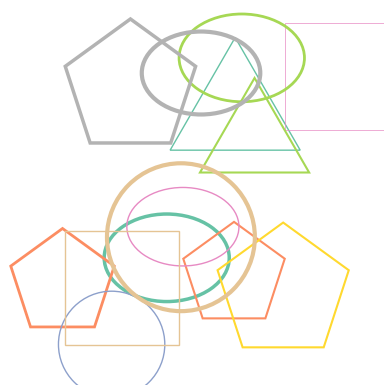[{"shape": "triangle", "thickness": 1, "radius": 0.98, "center": [0.611, 0.707]}, {"shape": "oval", "thickness": 2.5, "radius": 0.81, "center": [0.433, 0.33]}, {"shape": "pentagon", "thickness": 2, "radius": 0.71, "center": [0.162, 0.265]}, {"shape": "pentagon", "thickness": 1.5, "radius": 0.69, "center": [0.608, 0.285]}, {"shape": "circle", "thickness": 1, "radius": 0.69, "center": [0.29, 0.106]}, {"shape": "oval", "thickness": 1, "radius": 0.73, "center": [0.475, 0.411]}, {"shape": "square", "thickness": 0.5, "radius": 0.69, "center": [0.879, 0.801]}, {"shape": "oval", "thickness": 2, "radius": 0.81, "center": [0.628, 0.85]}, {"shape": "triangle", "thickness": 1.5, "radius": 0.82, "center": [0.661, 0.634]}, {"shape": "pentagon", "thickness": 1.5, "radius": 0.9, "center": [0.735, 0.243]}, {"shape": "square", "thickness": 1, "radius": 0.74, "center": [0.317, 0.252]}, {"shape": "circle", "thickness": 3, "radius": 0.96, "center": [0.47, 0.384]}, {"shape": "pentagon", "thickness": 2.5, "radius": 0.89, "center": [0.339, 0.773]}, {"shape": "oval", "thickness": 3, "radius": 0.77, "center": [0.522, 0.81]}]